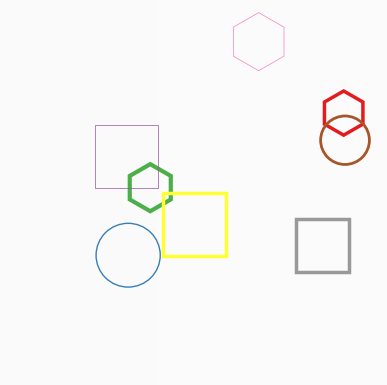[{"shape": "hexagon", "thickness": 2.5, "radius": 0.29, "center": [0.887, 0.706]}, {"shape": "circle", "thickness": 1, "radius": 0.41, "center": [0.331, 0.337]}, {"shape": "hexagon", "thickness": 3, "radius": 0.31, "center": [0.388, 0.513]}, {"shape": "square", "thickness": 0.5, "radius": 0.41, "center": [0.327, 0.593]}, {"shape": "square", "thickness": 2.5, "radius": 0.41, "center": [0.502, 0.417]}, {"shape": "circle", "thickness": 2, "radius": 0.31, "center": [0.89, 0.636]}, {"shape": "hexagon", "thickness": 0.5, "radius": 0.38, "center": [0.668, 0.892]}, {"shape": "square", "thickness": 2.5, "radius": 0.34, "center": [0.833, 0.363]}]